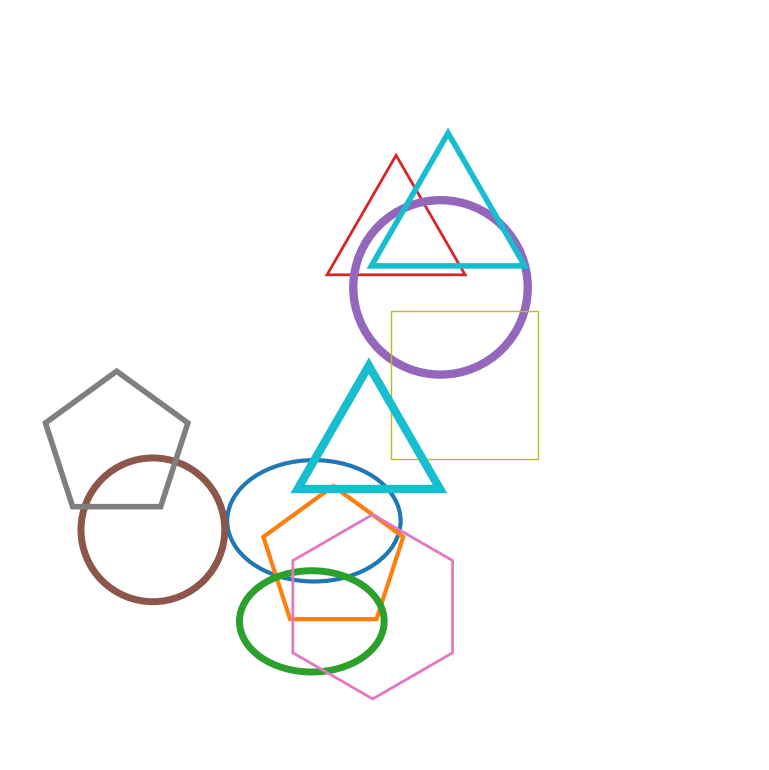[{"shape": "oval", "thickness": 1.5, "radius": 0.56, "center": [0.408, 0.324]}, {"shape": "pentagon", "thickness": 1.5, "radius": 0.48, "center": [0.433, 0.273]}, {"shape": "oval", "thickness": 2.5, "radius": 0.47, "center": [0.405, 0.193]}, {"shape": "triangle", "thickness": 1, "radius": 0.52, "center": [0.514, 0.695]}, {"shape": "circle", "thickness": 3, "radius": 0.57, "center": [0.572, 0.627]}, {"shape": "circle", "thickness": 2.5, "radius": 0.47, "center": [0.199, 0.312]}, {"shape": "hexagon", "thickness": 1, "radius": 0.6, "center": [0.484, 0.212]}, {"shape": "pentagon", "thickness": 2, "radius": 0.49, "center": [0.152, 0.421]}, {"shape": "square", "thickness": 0.5, "radius": 0.48, "center": [0.603, 0.5]}, {"shape": "triangle", "thickness": 3, "radius": 0.53, "center": [0.479, 0.418]}, {"shape": "triangle", "thickness": 2, "radius": 0.57, "center": [0.582, 0.712]}]